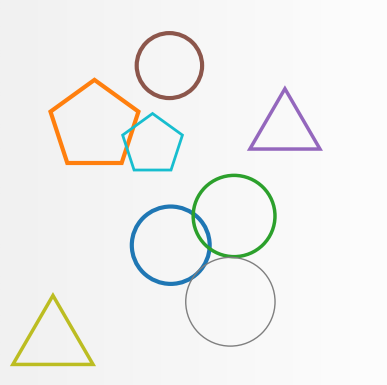[{"shape": "circle", "thickness": 3, "radius": 0.5, "center": [0.441, 0.363]}, {"shape": "pentagon", "thickness": 3, "radius": 0.6, "center": [0.244, 0.673]}, {"shape": "circle", "thickness": 2.5, "radius": 0.53, "center": [0.604, 0.439]}, {"shape": "triangle", "thickness": 2.5, "radius": 0.52, "center": [0.735, 0.665]}, {"shape": "circle", "thickness": 3, "radius": 0.42, "center": [0.437, 0.83]}, {"shape": "circle", "thickness": 1, "radius": 0.58, "center": [0.595, 0.216]}, {"shape": "triangle", "thickness": 2.5, "radius": 0.6, "center": [0.137, 0.113]}, {"shape": "pentagon", "thickness": 2, "radius": 0.41, "center": [0.394, 0.624]}]